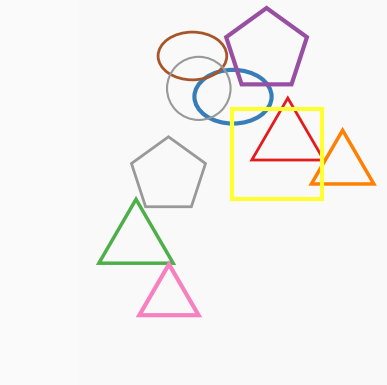[{"shape": "triangle", "thickness": 2, "radius": 0.54, "center": [0.743, 0.638]}, {"shape": "oval", "thickness": 3, "radius": 0.5, "center": [0.601, 0.749]}, {"shape": "triangle", "thickness": 2.5, "radius": 0.55, "center": [0.351, 0.372]}, {"shape": "pentagon", "thickness": 3, "radius": 0.55, "center": [0.688, 0.87]}, {"shape": "triangle", "thickness": 2.5, "radius": 0.47, "center": [0.884, 0.569]}, {"shape": "square", "thickness": 3, "radius": 0.58, "center": [0.714, 0.601]}, {"shape": "oval", "thickness": 2, "radius": 0.44, "center": [0.497, 0.855]}, {"shape": "triangle", "thickness": 3, "radius": 0.44, "center": [0.436, 0.225]}, {"shape": "pentagon", "thickness": 2, "radius": 0.5, "center": [0.435, 0.544]}, {"shape": "circle", "thickness": 1.5, "radius": 0.41, "center": [0.513, 0.77]}]